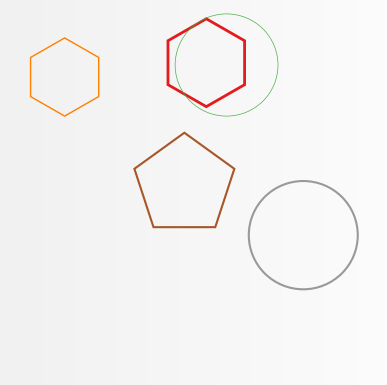[{"shape": "hexagon", "thickness": 2, "radius": 0.57, "center": [0.532, 0.837]}, {"shape": "circle", "thickness": 0.5, "radius": 0.66, "center": [0.585, 0.831]}, {"shape": "hexagon", "thickness": 1, "radius": 0.51, "center": [0.167, 0.8]}, {"shape": "pentagon", "thickness": 1.5, "radius": 0.68, "center": [0.476, 0.52]}, {"shape": "circle", "thickness": 1.5, "radius": 0.7, "center": [0.783, 0.389]}]